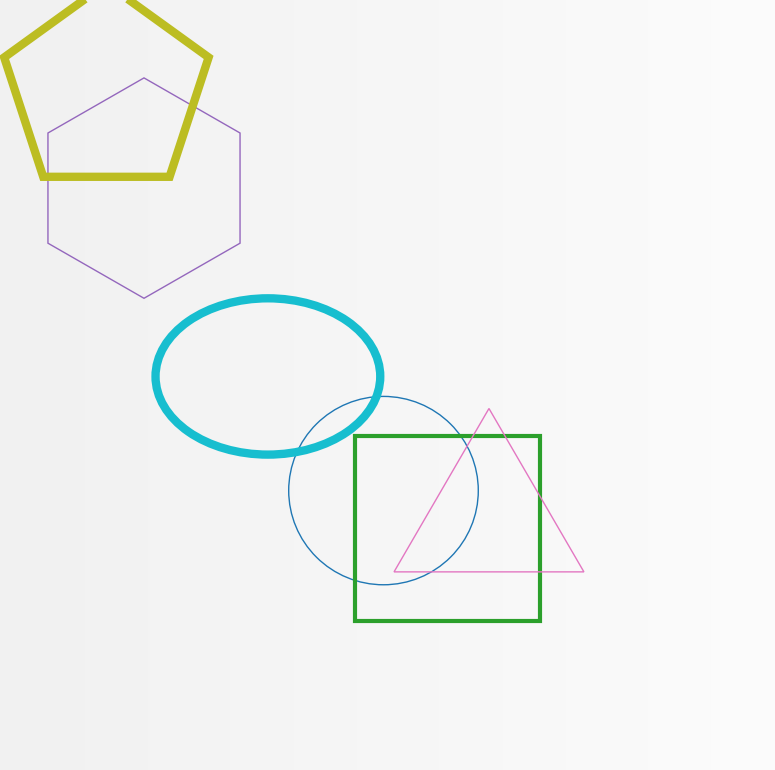[{"shape": "circle", "thickness": 0.5, "radius": 0.61, "center": [0.495, 0.363]}, {"shape": "square", "thickness": 1.5, "radius": 0.6, "center": [0.577, 0.314]}, {"shape": "hexagon", "thickness": 0.5, "radius": 0.72, "center": [0.186, 0.756]}, {"shape": "triangle", "thickness": 0.5, "radius": 0.71, "center": [0.631, 0.328]}, {"shape": "pentagon", "thickness": 3, "radius": 0.69, "center": [0.137, 0.883]}, {"shape": "oval", "thickness": 3, "radius": 0.72, "center": [0.346, 0.511]}]